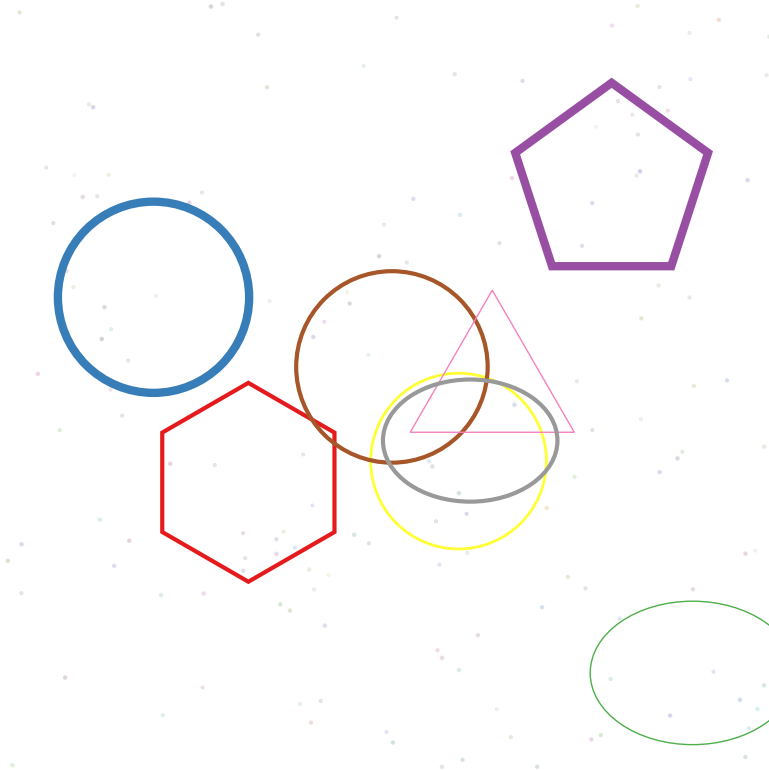[{"shape": "hexagon", "thickness": 1.5, "radius": 0.65, "center": [0.323, 0.374]}, {"shape": "circle", "thickness": 3, "radius": 0.62, "center": [0.199, 0.614]}, {"shape": "oval", "thickness": 0.5, "radius": 0.67, "center": [0.9, 0.126]}, {"shape": "pentagon", "thickness": 3, "radius": 0.66, "center": [0.794, 0.761]}, {"shape": "circle", "thickness": 1, "radius": 0.57, "center": [0.596, 0.401]}, {"shape": "circle", "thickness": 1.5, "radius": 0.62, "center": [0.509, 0.523]}, {"shape": "triangle", "thickness": 0.5, "radius": 0.62, "center": [0.639, 0.5]}, {"shape": "oval", "thickness": 1.5, "radius": 0.57, "center": [0.611, 0.428]}]